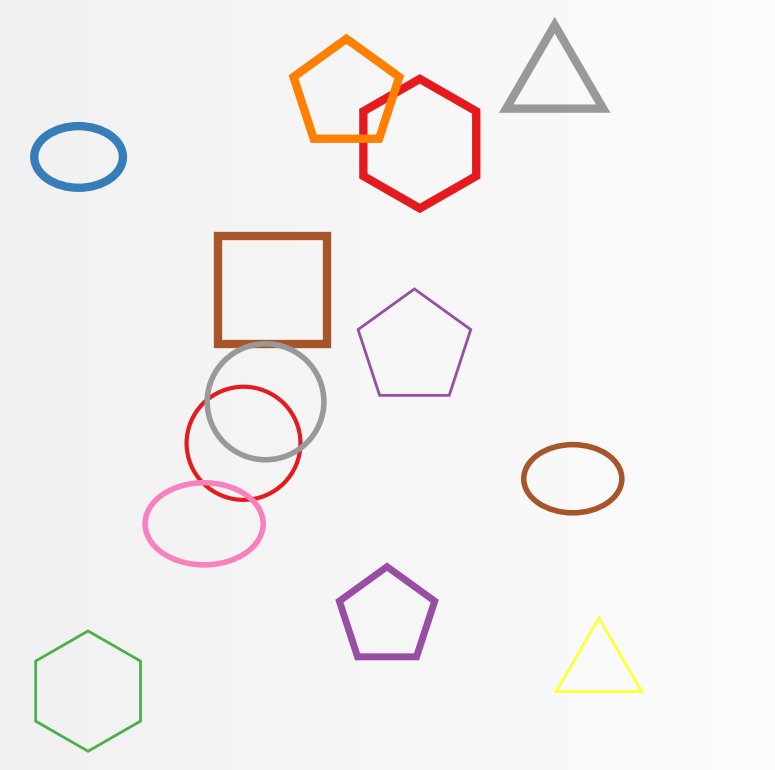[{"shape": "hexagon", "thickness": 3, "radius": 0.42, "center": [0.542, 0.813]}, {"shape": "circle", "thickness": 1.5, "radius": 0.37, "center": [0.314, 0.424]}, {"shape": "oval", "thickness": 3, "radius": 0.29, "center": [0.101, 0.796]}, {"shape": "hexagon", "thickness": 1, "radius": 0.39, "center": [0.114, 0.102]}, {"shape": "pentagon", "thickness": 1, "radius": 0.38, "center": [0.535, 0.548]}, {"shape": "pentagon", "thickness": 2.5, "radius": 0.32, "center": [0.499, 0.199]}, {"shape": "pentagon", "thickness": 3, "radius": 0.36, "center": [0.447, 0.878]}, {"shape": "triangle", "thickness": 1, "radius": 0.32, "center": [0.773, 0.134]}, {"shape": "oval", "thickness": 2, "radius": 0.32, "center": [0.739, 0.378]}, {"shape": "square", "thickness": 3, "radius": 0.35, "center": [0.352, 0.623]}, {"shape": "oval", "thickness": 2, "radius": 0.38, "center": [0.263, 0.32]}, {"shape": "circle", "thickness": 2, "radius": 0.38, "center": [0.343, 0.478]}, {"shape": "triangle", "thickness": 3, "radius": 0.36, "center": [0.716, 0.895]}]